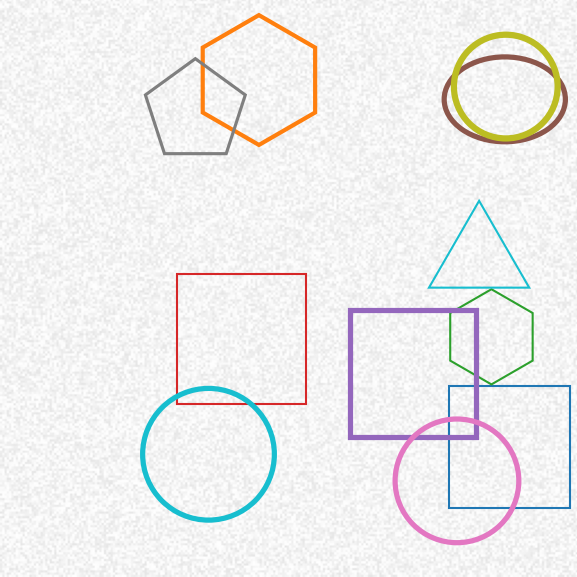[{"shape": "square", "thickness": 1, "radius": 0.53, "center": [0.882, 0.225]}, {"shape": "hexagon", "thickness": 2, "radius": 0.56, "center": [0.448, 0.861]}, {"shape": "hexagon", "thickness": 1, "radius": 0.41, "center": [0.851, 0.416]}, {"shape": "square", "thickness": 1, "radius": 0.56, "center": [0.418, 0.412]}, {"shape": "square", "thickness": 2.5, "radius": 0.55, "center": [0.715, 0.352]}, {"shape": "oval", "thickness": 2.5, "radius": 0.52, "center": [0.874, 0.827]}, {"shape": "circle", "thickness": 2.5, "radius": 0.54, "center": [0.791, 0.166]}, {"shape": "pentagon", "thickness": 1.5, "radius": 0.45, "center": [0.338, 0.807]}, {"shape": "circle", "thickness": 3, "radius": 0.45, "center": [0.876, 0.849]}, {"shape": "circle", "thickness": 2.5, "radius": 0.57, "center": [0.361, 0.213]}, {"shape": "triangle", "thickness": 1, "radius": 0.5, "center": [0.83, 0.551]}]